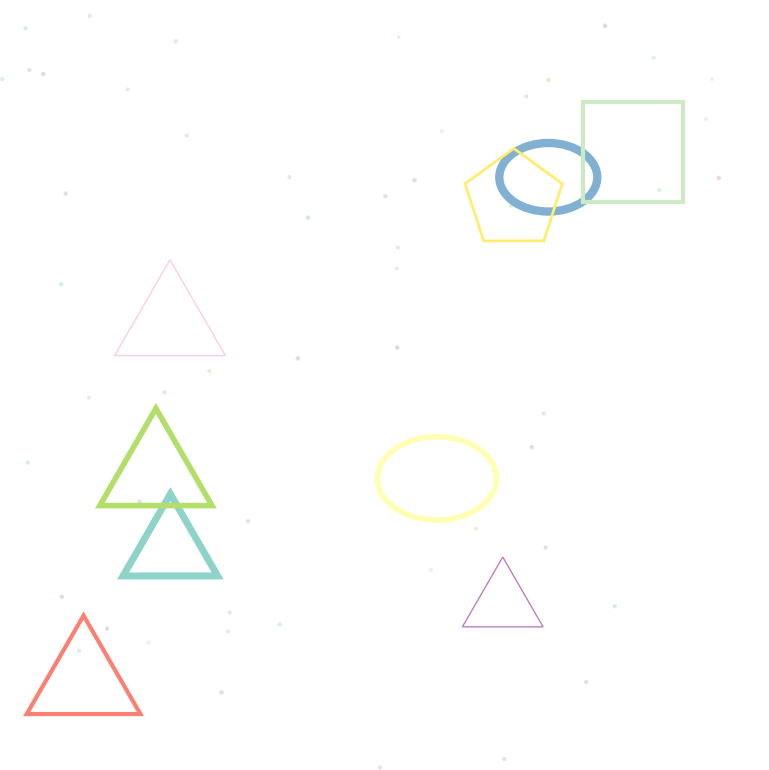[{"shape": "triangle", "thickness": 2.5, "radius": 0.35, "center": [0.221, 0.287]}, {"shape": "oval", "thickness": 2, "radius": 0.39, "center": [0.567, 0.379]}, {"shape": "triangle", "thickness": 1.5, "radius": 0.43, "center": [0.109, 0.115]}, {"shape": "oval", "thickness": 3, "radius": 0.32, "center": [0.712, 0.77]}, {"shape": "triangle", "thickness": 2, "radius": 0.42, "center": [0.202, 0.385]}, {"shape": "triangle", "thickness": 0.5, "radius": 0.41, "center": [0.221, 0.58]}, {"shape": "triangle", "thickness": 0.5, "radius": 0.3, "center": [0.653, 0.216]}, {"shape": "square", "thickness": 1.5, "radius": 0.33, "center": [0.822, 0.802]}, {"shape": "pentagon", "thickness": 1, "radius": 0.33, "center": [0.667, 0.741]}]